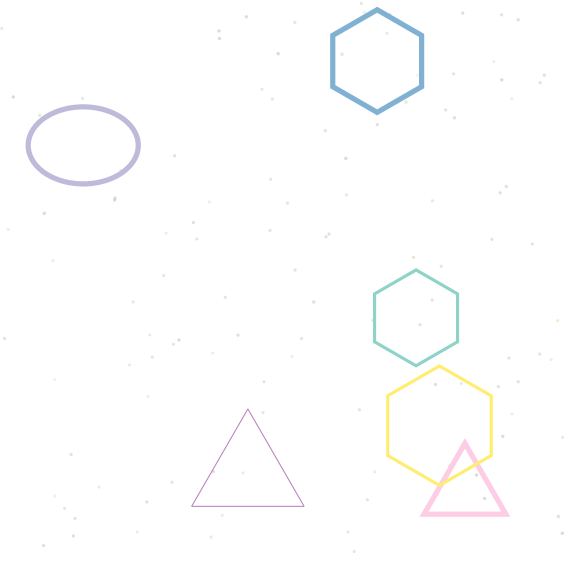[{"shape": "hexagon", "thickness": 1.5, "radius": 0.41, "center": [0.72, 0.449]}, {"shape": "oval", "thickness": 2.5, "radius": 0.48, "center": [0.144, 0.747]}, {"shape": "hexagon", "thickness": 2.5, "radius": 0.44, "center": [0.653, 0.893]}, {"shape": "triangle", "thickness": 2.5, "radius": 0.41, "center": [0.805, 0.15]}, {"shape": "triangle", "thickness": 0.5, "radius": 0.56, "center": [0.429, 0.179]}, {"shape": "hexagon", "thickness": 1.5, "radius": 0.52, "center": [0.761, 0.262]}]